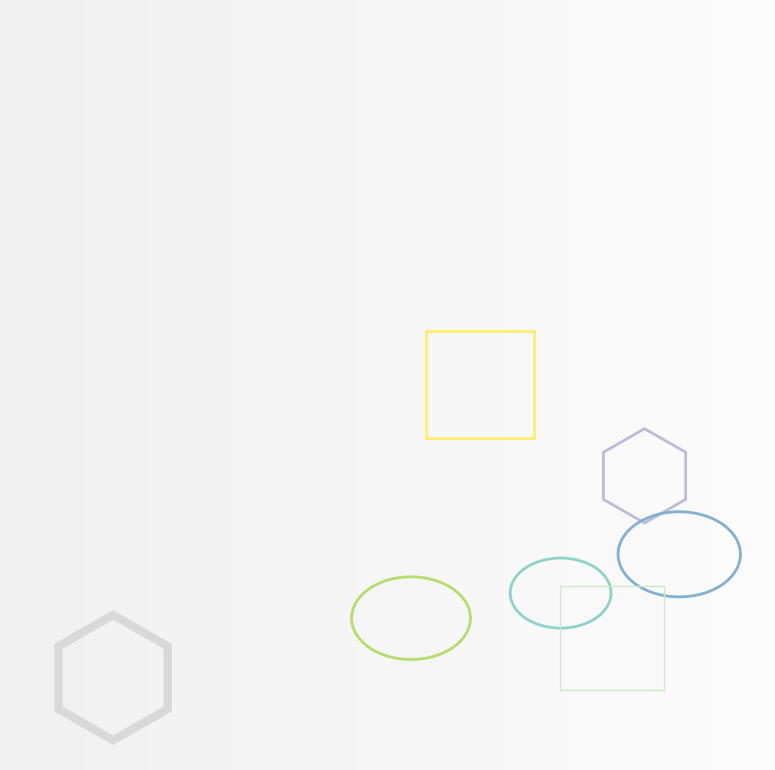[{"shape": "oval", "thickness": 1, "radius": 0.33, "center": [0.723, 0.23]}, {"shape": "hexagon", "thickness": 1, "radius": 0.31, "center": [0.832, 0.382]}, {"shape": "oval", "thickness": 1, "radius": 0.39, "center": [0.876, 0.28]}, {"shape": "oval", "thickness": 1, "radius": 0.38, "center": [0.53, 0.197]}, {"shape": "hexagon", "thickness": 3, "radius": 0.41, "center": [0.146, 0.12]}, {"shape": "square", "thickness": 0.5, "radius": 0.34, "center": [0.79, 0.172]}, {"shape": "square", "thickness": 1, "radius": 0.35, "center": [0.619, 0.501]}]